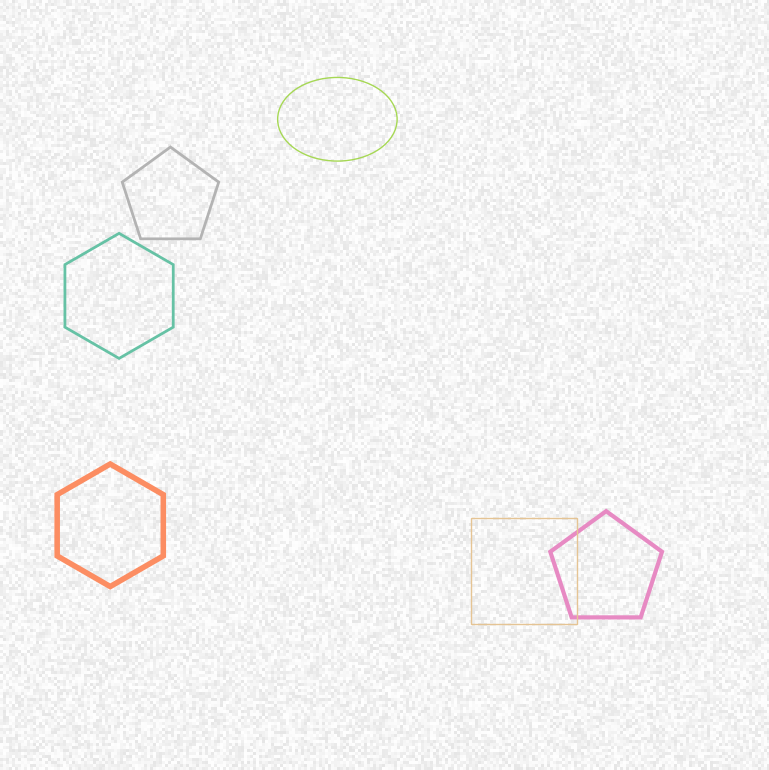[{"shape": "hexagon", "thickness": 1, "radius": 0.41, "center": [0.155, 0.616]}, {"shape": "hexagon", "thickness": 2, "radius": 0.4, "center": [0.143, 0.318]}, {"shape": "pentagon", "thickness": 1.5, "radius": 0.38, "center": [0.787, 0.26]}, {"shape": "oval", "thickness": 0.5, "radius": 0.39, "center": [0.438, 0.845]}, {"shape": "square", "thickness": 0.5, "radius": 0.34, "center": [0.681, 0.259]}, {"shape": "pentagon", "thickness": 1, "radius": 0.33, "center": [0.221, 0.743]}]